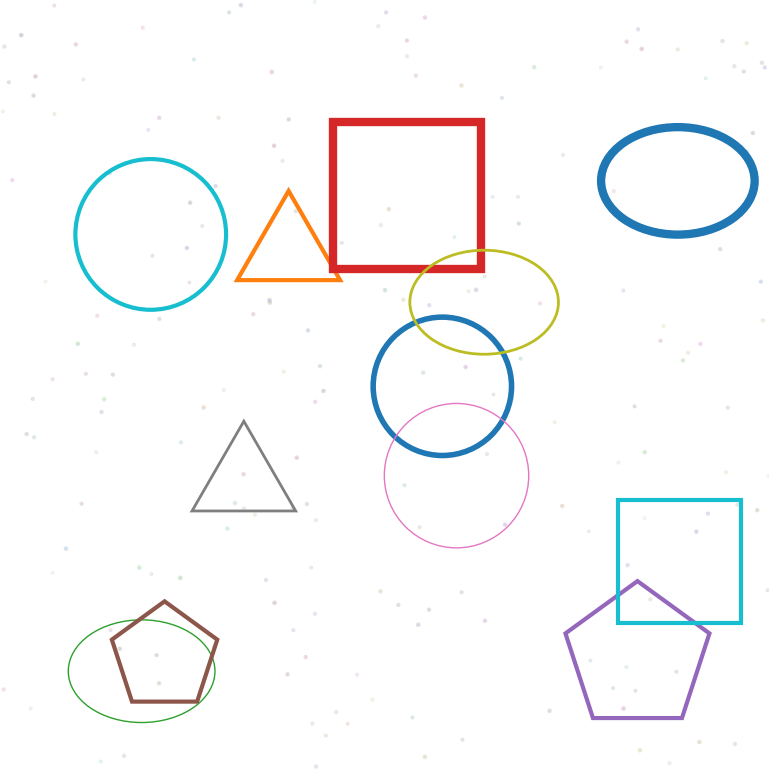[{"shape": "circle", "thickness": 2, "radius": 0.45, "center": [0.574, 0.498]}, {"shape": "oval", "thickness": 3, "radius": 0.5, "center": [0.88, 0.765]}, {"shape": "triangle", "thickness": 1.5, "radius": 0.39, "center": [0.375, 0.675]}, {"shape": "oval", "thickness": 0.5, "radius": 0.48, "center": [0.184, 0.128]}, {"shape": "square", "thickness": 3, "radius": 0.48, "center": [0.528, 0.746]}, {"shape": "pentagon", "thickness": 1.5, "radius": 0.49, "center": [0.828, 0.147]}, {"shape": "pentagon", "thickness": 1.5, "radius": 0.36, "center": [0.214, 0.147]}, {"shape": "circle", "thickness": 0.5, "radius": 0.47, "center": [0.593, 0.382]}, {"shape": "triangle", "thickness": 1, "radius": 0.39, "center": [0.317, 0.375]}, {"shape": "oval", "thickness": 1, "radius": 0.48, "center": [0.629, 0.607]}, {"shape": "square", "thickness": 1.5, "radius": 0.4, "center": [0.882, 0.271]}, {"shape": "circle", "thickness": 1.5, "radius": 0.49, "center": [0.196, 0.696]}]